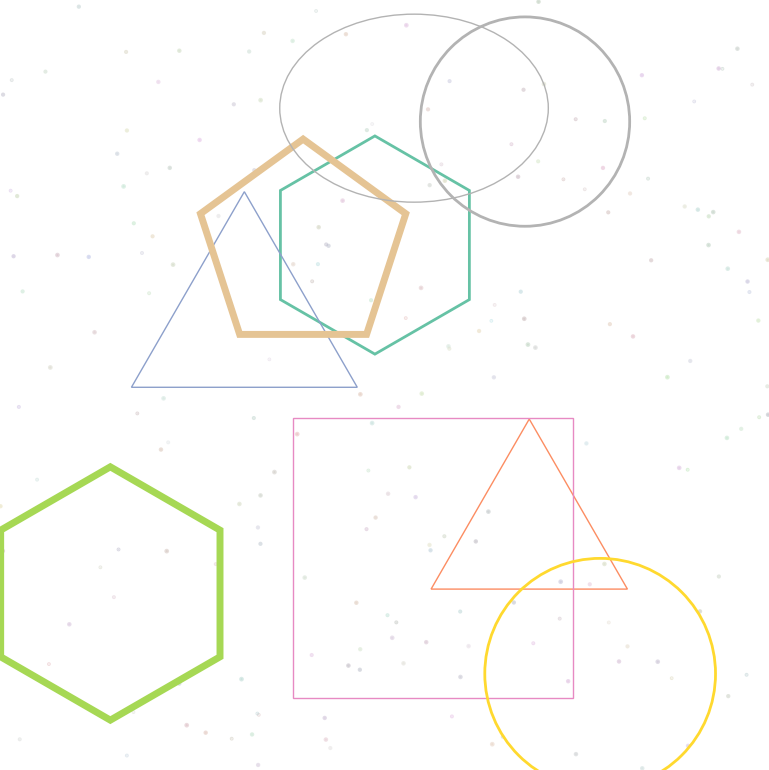[{"shape": "hexagon", "thickness": 1, "radius": 0.71, "center": [0.487, 0.682]}, {"shape": "triangle", "thickness": 0.5, "radius": 0.74, "center": [0.687, 0.309]}, {"shape": "triangle", "thickness": 0.5, "radius": 0.85, "center": [0.317, 0.582]}, {"shape": "square", "thickness": 0.5, "radius": 0.91, "center": [0.562, 0.276]}, {"shape": "hexagon", "thickness": 2.5, "radius": 0.82, "center": [0.143, 0.229]}, {"shape": "circle", "thickness": 1, "radius": 0.75, "center": [0.779, 0.125]}, {"shape": "pentagon", "thickness": 2.5, "radius": 0.7, "center": [0.394, 0.679]}, {"shape": "oval", "thickness": 0.5, "radius": 0.87, "center": [0.538, 0.86]}, {"shape": "circle", "thickness": 1, "radius": 0.68, "center": [0.682, 0.842]}]